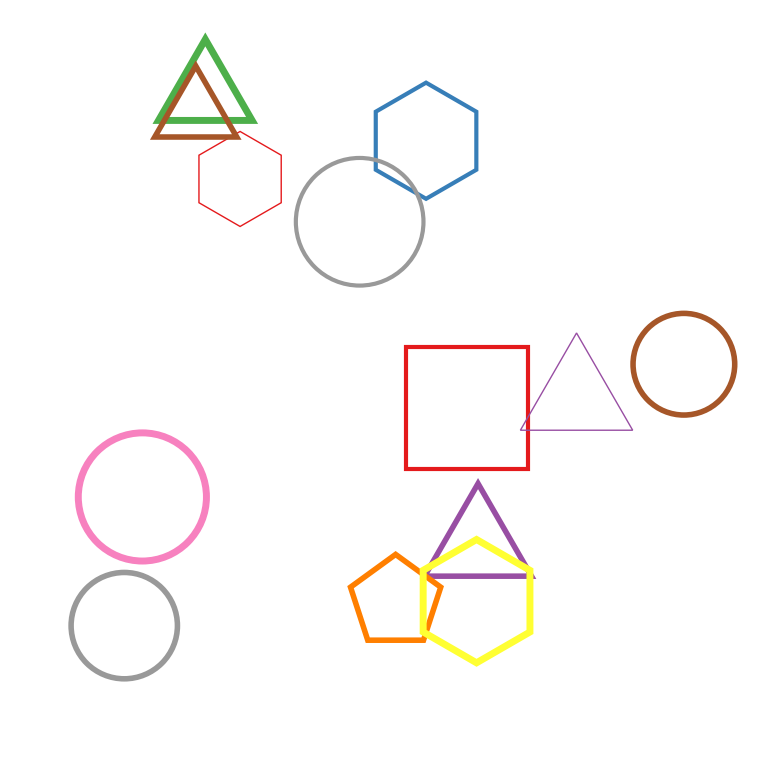[{"shape": "hexagon", "thickness": 0.5, "radius": 0.31, "center": [0.312, 0.768]}, {"shape": "square", "thickness": 1.5, "radius": 0.4, "center": [0.607, 0.471]}, {"shape": "hexagon", "thickness": 1.5, "radius": 0.38, "center": [0.553, 0.817]}, {"shape": "triangle", "thickness": 2.5, "radius": 0.35, "center": [0.267, 0.879]}, {"shape": "triangle", "thickness": 2, "radius": 0.4, "center": [0.621, 0.292]}, {"shape": "triangle", "thickness": 0.5, "radius": 0.42, "center": [0.749, 0.483]}, {"shape": "pentagon", "thickness": 2, "radius": 0.31, "center": [0.514, 0.218]}, {"shape": "hexagon", "thickness": 2.5, "radius": 0.4, "center": [0.619, 0.219]}, {"shape": "triangle", "thickness": 2, "radius": 0.31, "center": [0.254, 0.853]}, {"shape": "circle", "thickness": 2, "radius": 0.33, "center": [0.888, 0.527]}, {"shape": "circle", "thickness": 2.5, "radius": 0.42, "center": [0.185, 0.355]}, {"shape": "circle", "thickness": 1.5, "radius": 0.41, "center": [0.467, 0.712]}, {"shape": "circle", "thickness": 2, "radius": 0.35, "center": [0.161, 0.187]}]